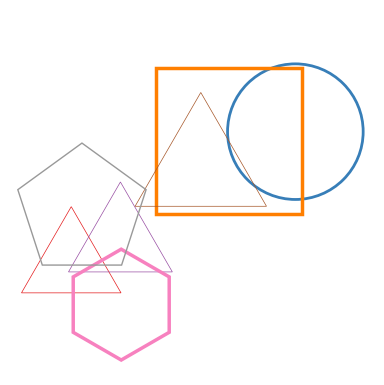[{"shape": "triangle", "thickness": 0.5, "radius": 0.75, "center": [0.185, 0.314]}, {"shape": "circle", "thickness": 2, "radius": 0.88, "center": [0.767, 0.658]}, {"shape": "triangle", "thickness": 0.5, "radius": 0.78, "center": [0.313, 0.372]}, {"shape": "square", "thickness": 2.5, "radius": 0.95, "center": [0.594, 0.634]}, {"shape": "triangle", "thickness": 0.5, "radius": 0.99, "center": [0.522, 0.563]}, {"shape": "hexagon", "thickness": 2.5, "radius": 0.72, "center": [0.315, 0.209]}, {"shape": "pentagon", "thickness": 1, "radius": 0.88, "center": [0.213, 0.453]}]